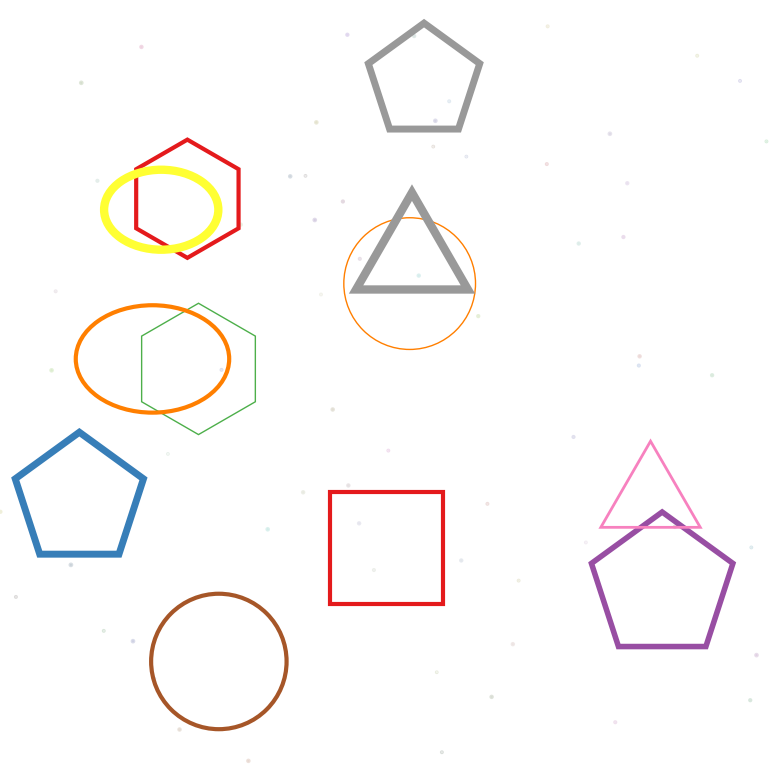[{"shape": "hexagon", "thickness": 1.5, "radius": 0.38, "center": [0.243, 0.742]}, {"shape": "square", "thickness": 1.5, "radius": 0.37, "center": [0.502, 0.288]}, {"shape": "pentagon", "thickness": 2.5, "radius": 0.44, "center": [0.103, 0.351]}, {"shape": "hexagon", "thickness": 0.5, "radius": 0.43, "center": [0.258, 0.521]}, {"shape": "pentagon", "thickness": 2, "radius": 0.48, "center": [0.86, 0.238]}, {"shape": "oval", "thickness": 1.5, "radius": 0.5, "center": [0.198, 0.534]}, {"shape": "circle", "thickness": 0.5, "radius": 0.43, "center": [0.532, 0.632]}, {"shape": "oval", "thickness": 3, "radius": 0.37, "center": [0.209, 0.728]}, {"shape": "circle", "thickness": 1.5, "radius": 0.44, "center": [0.284, 0.141]}, {"shape": "triangle", "thickness": 1, "radius": 0.37, "center": [0.845, 0.352]}, {"shape": "triangle", "thickness": 3, "radius": 0.42, "center": [0.535, 0.666]}, {"shape": "pentagon", "thickness": 2.5, "radius": 0.38, "center": [0.551, 0.894]}]